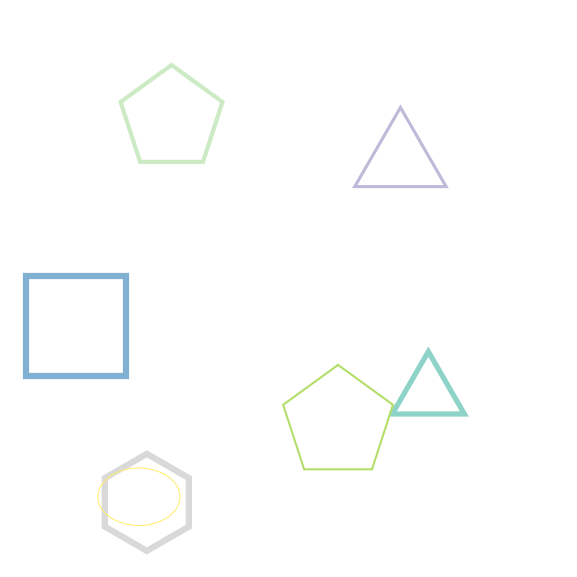[{"shape": "triangle", "thickness": 2.5, "radius": 0.36, "center": [0.742, 0.318]}, {"shape": "triangle", "thickness": 1.5, "radius": 0.46, "center": [0.693, 0.722]}, {"shape": "square", "thickness": 3, "radius": 0.44, "center": [0.132, 0.435]}, {"shape": "pentagon", "thickness": 1, "radius": 0.5, "center": [0.585, 0.267]}, {"shape": "hexagon", "thickness": 3, "radius": 0.42, "center": [0.254, 0.129]}, {"shape": "pentagon", "thickness": 2, "radius": 0.46, "center": [0.297, 0.794]}, {"shape": "oval", "thickness": 0.5, "radius": 0.36, "center": [0.24, 0.139]}]